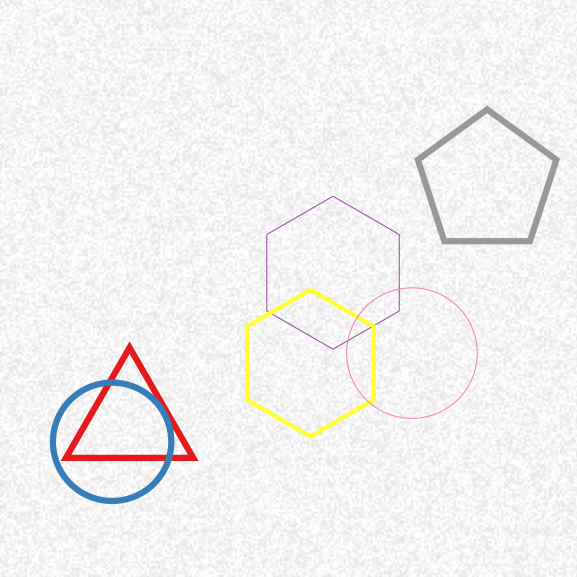[{"shape": "triangle", "thickness": 3, "radius": 0.64, "center": [0.224, 0.27]}, {"shape": "circle", "thickness": 3, "radius": 0.51, "center": [0.194, 0.234]}, {"shape": "hexagon", "thickness": 0.5, "radius": 0.66, "center": [0.577, 0.527]}, {"shape": "hexagon", "thickness": 2, "radius": 0.63, "center": [0.538, 0.37]}, {"shape": "circle", "thickness": 0.5, "radius": 0.57, "center": [0.713, 0.388]}, {"shape": "pentagon", "thickness": 3, "radius": 0.63, "center": [0.844, 0.684]}]